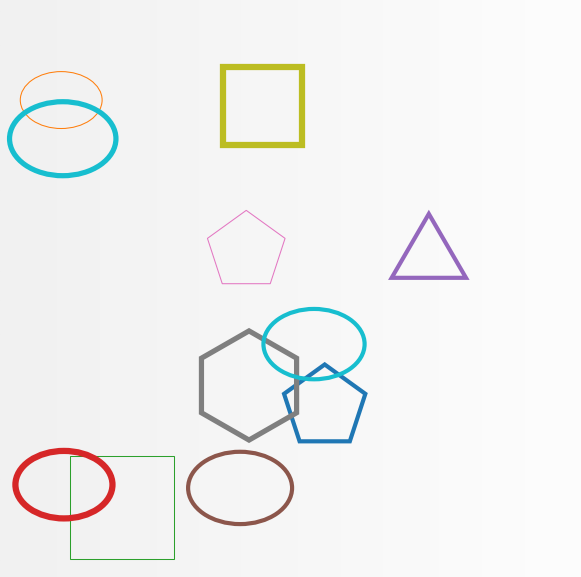[{"shape": "pentagon", "thickness": 2, "radius": 0.37, "center": [0.559, 0.294]}, {"shape": "oval", "thickness": 0.5, "radius": 0.35, "center": [0.105, 0.826]}, {"shape": "square", "thickness": 0.5, "radius": 0.44, "center": [0.21, 0.12]}, {"shape": "oval", "thickness": 3, "radius": 0.42, "center": [0.11, 0.16]}, {"shape": "triangle", "thickness": 2, "radius": 0.37, "center": [0.738, 0.555]}, {"shape": "oval", "thickness": 2, "radius": 0.45, "center": [0.413, 0.154]}, {"shape": "pentagon", "thickness": 0.5, "radius": 0.35, "center": [0.424, 0.565]}, {"shape": "hexagon", "thickness": 2.5, "radius": 0.47, "center": [0.428, 0.332]}, {"shape": "square", "thickness": 3, "radius": 0.34, "center": [0.452, 0.816]}, {"shape": "oval", "thickness": 2, "radius": 0.44, "center": [0.54, 0.403]}, {"shape": "oval", "thickness": 2.5, "radius": 0.46, "center": [0.108, 0.759]}]